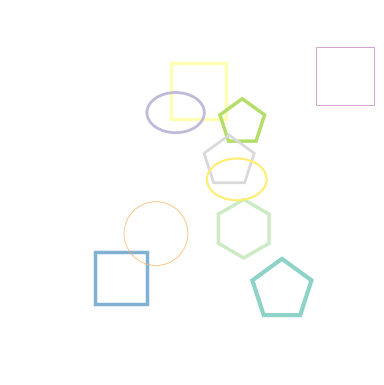[{"shape": "pentagon", "thickness": 3, "radius": 0.4, "center": [0.732, 0.247]}, {"shape": "square", "thickness": 2.5, "radius": 0.36, "center": [0.516, 0.764]}, {"shape": "oval", "thickness": 2, "radius": 0.37, "center": [0.456, 0.708]}, {"shape": "square", "thickness": 2.5, "radius": 0.34, "center": [0.314, 0.278]}, {"shape": "circle", "thickness": 0.5, "radius": 0.41, "center": [0.405, 0.393]}, {"shape": "pentagon", "thickness": 2.5, "radius": 0.3, "center": [0.629, 0.683]}, {"shape": "pentagon", "thickness": 2, "radius": 0.34, "center": [0.595, 0.581]}, {"shape": "square", "thickness": 0.5, "radius": 0.38, "center": [0.895, 0.802]}, {"shape": "hexagon", "thickness": 2.5, "radius": 0.38, "center": [0.633, 0.406]}, {"shape": "oval", "thickness": 1.5, "radius": 0.39, "center": [0.615, 0.534]}]